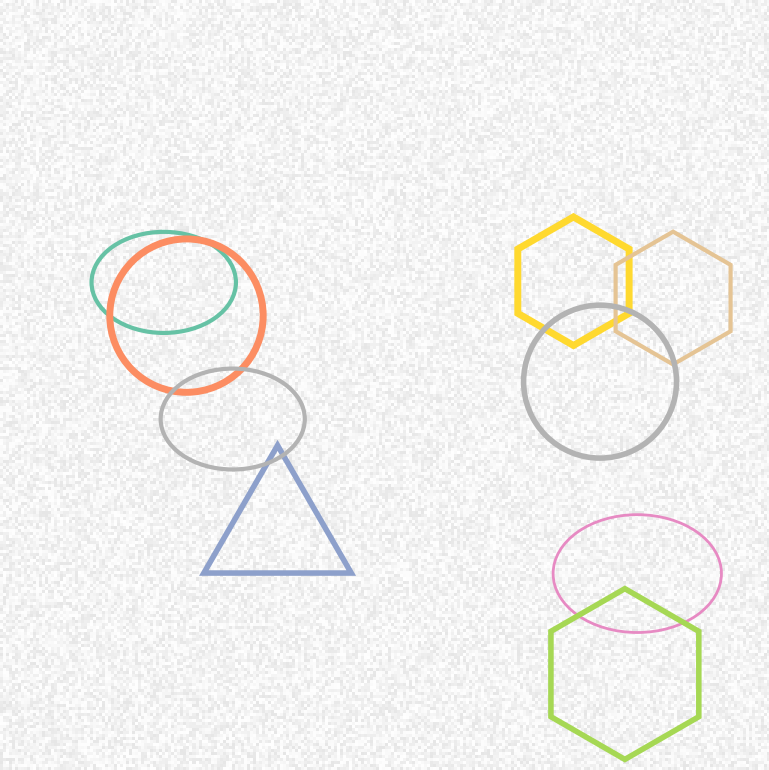[{"shape": "oval", "thickness": 1.5, "radius": 0.47, "center": [0.213, 0.633]}, {"shape": "circle", "thickness": 2.5, "radius": 0.5, "center": [0.242, 0.59]}, {"shape": "triangle", "thickness": 2, "radius": 0.55, "center": [0.36, 0.311]}, {"shape": "oval", "thickness": 1, "radius": 0.55, "center": [0.828, 0.255]}, {"shape": "hexagon", "thickness": 2, "radius": 0.55, "center": [0.812, 0.125]}, {"shape": "hexagon", "thickness": 2.5, "radius": 0.42, "center": [0.745, 0.635]}, {"shape": "hexagon", "thickness": 1.5, "radius": 0.43, "center": [0.874, 0.613]}, {"shape": "oval", "thickness": 1.5, "radius": 0.47, "center": [0.302, 0.456]}, {"shape": "circle", "thickness": 2, "radius": 0.5, "center": [0.779, 0.504]}]